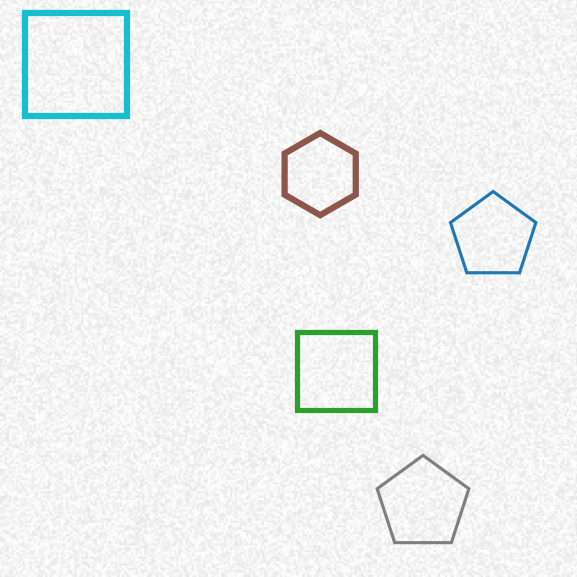[{"shape": "pentagon", "thickness": 1.5, "radius": 0.39, "center": [0.854, 0.59]}, {"shape": "square", "thickness": 2.5, "radius": 0.34, "center": [0.582, 0.356]}, {"shape": "hexagon", "thickness": 3, "radius": 0.36, "center": [0.554, 0.698]}, {"shape": "pentagon", "thickness": 1.5, "radius": 0.42, "center": [0.733, 0.127]}, {"shape": "square", "thickness": 3, "radius": 0.44, "center": [0.132, 0.887]}]